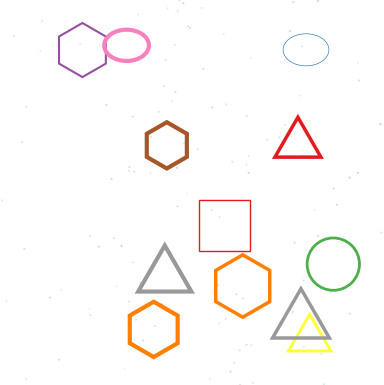[{"shape": "square", "thickness": 1, "radius": 0.33, "center": [0.583, 0.414]}, {"shape": "triangle", "thickness": 2.5, "radius": 0.35, "center": [0.774, 0.626]}, {"shape": "oval", "thickness": 0.5, "radius": 0.3, "center": [0.795, 0.871]}, {"shape": "circle", "thickness": 2, "radius": 0.34, "center": [0.866, 0.314]}, {"shape": "hexagon", "thickness": 1.5, "radius": 0.35, "center": [0.214, 0.87]}, {"shape": "hexagon", "thickness": 2.5, "radius": 0.4, "center": [0.63, 0.257]}, {"shape": "hexagon", "thickness": 3, "radius": 0.36, "center": [0.399, 0.144]}, {"shape": "triangle", "thickness": 2, "radius": 0.32, "center": [0.804, 0.12]}, {"shape": "hexagon", "thickness": 3, "radius": 0.3, "center": [0.433, 0.622]}, {"shape": "oval", "thickness": 3, "radius": 0.29, "center": [0.329, 0.882]}, {"shape": "triangle", "thickness": 3, "radius": 0.4, "center": [0.428, 0.283]}, {"shape": "triangle", "thickness": 2.5, "radius": 0.43, "center": [0.782, 0.165]}]